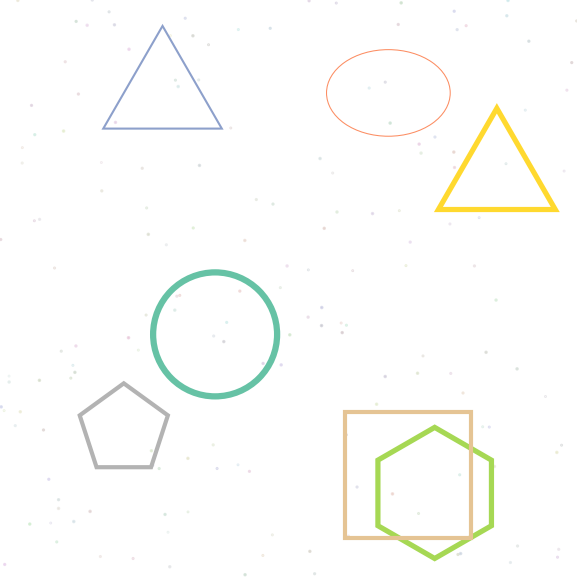[{"shape": "circle", "thickness": 3, "radius": 0.54, "center": [0.372, 0.42]}, {"shape": "oval", "thickness": 0.5, "radius": 0.54, "center": [0.673, 0.838]}, {"shape": "triangle", "thickness": 1, "radius": 0.59, "center": [0.281, 0.836]}, {"shape": "hexagon", "thickness": 2.5, "radius": 0.57, "center": [0.753, 0.146]}, {"shape": "triangle", "thickness": 2.5, "radius": 0.58, "center": [0.86, 0.695]}, {"shape": "square", "thickness": 2, "radius": 0.54, "center": [0.706, 0.177]}, {"shape": "pentagon", "thickness": 2, "radius": 0.4, "center": [0.214, 0.255]}]